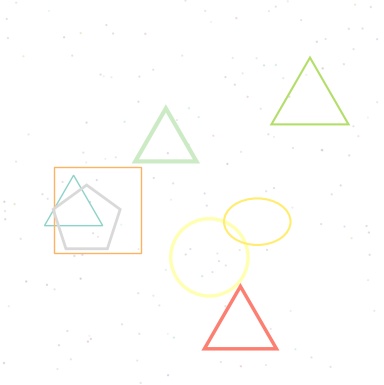[{"shape": "triangle", "thickness": 1, "radius": 0.44, "center": [0.191, 0.458]}, {"shape": "circle", "thickness": 2.5, "radius": 0.5, "center": [0.544, 0.332]}, {"shape": "triangle", "thickness": 2.5, "radius": 0.54, "center": [0.625, 0.148]}, {"shape": "square", "thickness": 1, "radius": 0.56, "center": [0.253, 0.454]}, {"shape": "triangle", "thickness": 1.5, "radius": 0.58, "center": [0.805, 0.735]}, {"shape": "pentagon", "thickness": 2, "radius": 0.46, "center": [0.225, 0.428]}, {"shape": "triangle", "thickness": 3, "radius": 0.46, "center": [0.431, 0.627]}, {"shape": "oval", "thickness": 1.5, "radius": 0.43, "center": [0.668, 0.424]}]